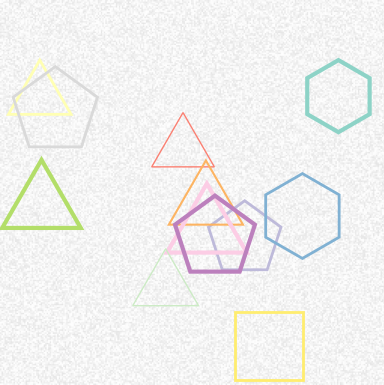[{"shape": "hexagon", "thickness": 3, "radius": 0.47, "center": [0.879, 0.75]}, {"shape": "triangle", "thickness": 2, "radius": 0.47, "center": [0.103, 0.75]}, {"shape": "pentagon", "thickness": 2, "radius": 0.5, "center": [0.636, 0.379]}, {"shape": "triangle", "thickness": 1, "radius": 0.47, "center": [0.475, 0.614]}, {"shape": "hexagon", "thickness": 2, "radius": 0.55, "center": [0.785, 0.439]}, {"shape": "triangle", "thickness": 1.5, "radius": 0.56, "center": [0.535, 0.472]}, {"shape": "triangle", "thickness": 3, "radius": 0.59, "center": [0.108, 0.467]}, {"shape": "triangle", "thickness": 3, "radius": 0.6, "center": [0.537, 0.404]}, {"shape": "pentagon", "thickness": 2, "radius": 0.58, "center": [0.144, 0.712]}, {"shape": "pentagon", "thickness": 3, "radius": 0.55, "center": [0.558, 0.383]}, {"shape": "triangle", "thickness": 1, "radius": 0.49, "center": [0.43, 0.255]}, {"shape": "square", "thickness": 2, "radius": 0.44, "center": [0.698, 0.1]}]